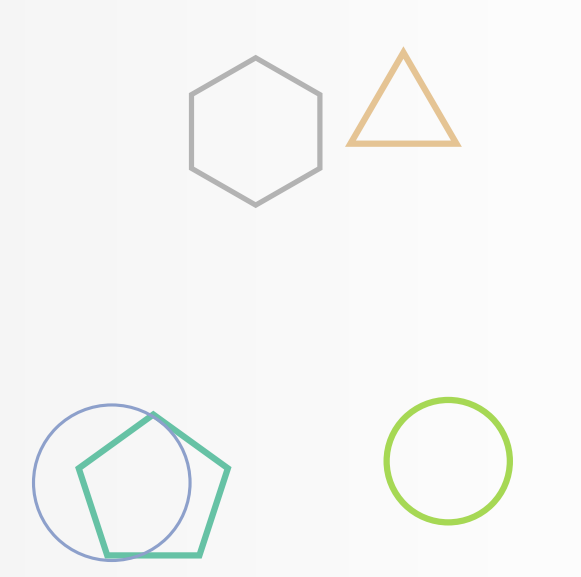[{"shape": "pentagon", "thickness": 3, "radius": 0.67, "center": [0.264, 0.146]}, {"shape": "circle", "thickness": 1.5, "radius": 0.67, "center": [0.192, 0.163]}, {"shape": "circle", "thickness": 3, "radius": 0.53, "center": [0.771, 0.201]}, {"shape": "triangle", "thickness": 3, "radius": 0.53, "center": [0.694, 0.803]}, {"shape": "hexagon", "thickness": 2.5, "radius": 0.64, "center": [0.44, 0.771]}]